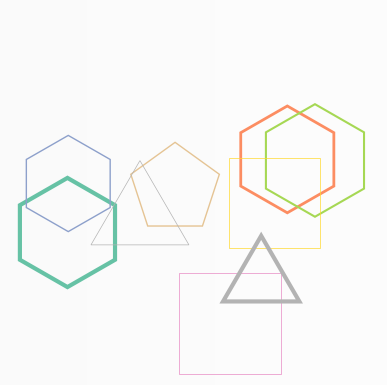[{"shape": "hexagon", "thickness": 3, "radius": 0.71, "center": [0.174, 0.396]}, {"shape": "hexagon", "thickness": 2, "radius": 0.69, "center": [0.741, 0.586]}, {"shape": "hexagon", "thickness": 1, "radius": 0.62, "center": [0.176, 0.523]}, {"shape": "square", "thickness": 0.5, "radius": 0.66, "center": [0.594, 0.16]}, {"shape": "hexagon", "thickness": 1.5, "radius": 0.73, "center": [0.813, 0.583]}, {"shape": "square", "thickness": 0.5, "radius": 0.58, "center": [0.708, 0.472]}, {"shape": "pentagon", "thickness": 1, "radius": 0.6, "center": [0.452, 0.51]}, {"shape": "triangle", "thickness": 3, "radius": 0.57, "center": [0.674, 0.274]}, {"shape": "triangle", "thickness": 0.5, "radius": 0.73, "center": [0.361, 0.437]}]